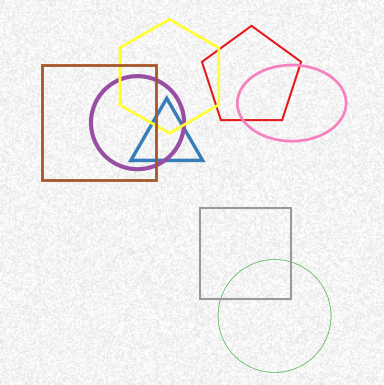[{"shape": "pentagon", "thickness": 1.5, "radius": 0.68, "center": [0.653, 0.798]}, {"shape": "triangle", "thickness": 2.5, "radius": 0.54, "center": [0.433, 0.637]}, {"shape": "circle", "thickness": 0.5, "radius": 0.73, "center": [0.713, 0.179]}, {"shape": "circle", "thickness": 3, "radius": 0.6, "center": [0.357, 0.681]}, {"shape": "hexagon", "thickness": 2, "radius": 0.74, "center": [0.44, 0.802]}, {"shape": "square", "thickness": 2, "radius": 0.74, "center": [0.257, 0.682]}, {"shape": "oval", "thickness": 2, "radius": 0.71, "center": [0.758, 0.732]}, {"shape": "square", "thickness": 1.5, "radius": 0.59, "center": [0.638, 0.342]}]